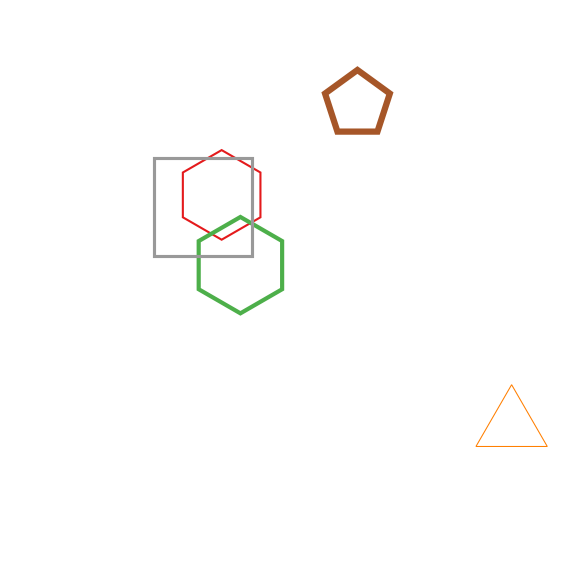[{"shape": "hexagon", "thickness": 1, "radius": 0.39, "center": [0.384, 0.662]}, {"shape": "hexagon", "thickness": 2, "radius": 0.42, "center": [0.416, 0.54]}, {"shape": "triangle", "thickness": 0.5, "radius": 0.36, "center": [0.886, 0.262]}, {"shape": "pentagon", "thickness": 3, "radius": 0.29, "center": [0.619, 0.819]}, {"shape": "square", "thickness": 1.5, "radius": 0.43, "center": [0.351, 0.641]}]